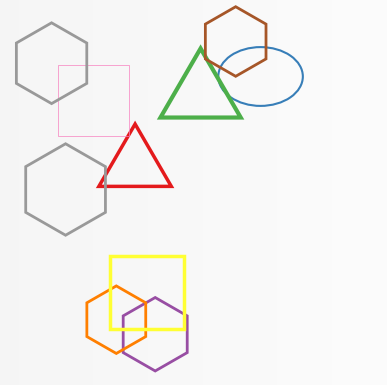[{"shape": "triangle", "thickness": 2.5, "radius": 0.54, "center": [0.349, 0.57]}, {"shape": "oval", "thickness": 1.5, "radius": 0.55, "center": [0.672, 0.801]}, {"shape": "triangle", "thickness": 3, "radius": 0.6, "center": [0.518, 0.755]}, {"shape": "hexagon", "thickness": 2, "radius": 0.48, "center": [0.401, 0.132]}, {"shape": "hexagon", "thickness": 2, "radius": 0.44, "center": [0.3, 0.17]}, {"shape": "square", "thickness": 2.5, "radius": 0.48, "center": [0.379, 0.241]}, {"shape": "hexagon", "thickness": 2, "radius": 0.45, "center": [0.608, 0.892]}, {"shape": "square", "thickness": 0.5, "radius": 0.46, "center": [0.24, 0.74]}, {"shape": "hexagon", "thickness": 2, "radius": 0.59, "center": [0.169, 0.508]}, {"shape": "hexagon", "thickness": 2, "radius": 0.52, "center": [0.133, 0.836]}]